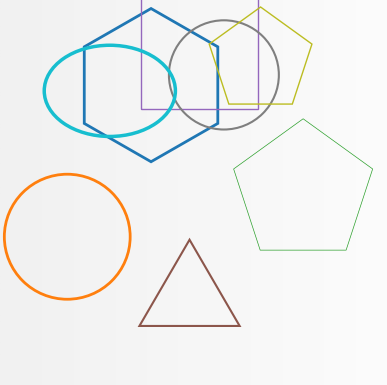[{"shape": "hexagon", "thickness": 2, "radius": 0.99, "center": [0.39, 0.779]}, {"shape": "circle", "thickness": 2, "radius": 0.81, "center": [0.174, 0.385]}, {"shape": "pentagon", "thickness": 0.5, "radius": 0.94, "center": [0.782, 0.503]}, {"shape": "square", "thickness": 1, "radius": 0.75, "center": [0.515, 0.868]}, {"shape": "triangle", "thickness": 1.5, "radius": 0.75, "center": [0.489, 0.228]}, {"shape": "circle", "thickness": 1.5, "radius": 0.71, "center": [0.578, 0.805]}, {"shape": "pentagon", "thickness": 1, "radius": 0.7, "center": [0.672, 0.842]}, {"shape": "oval", "thickness": 2.5, "radius": 0.85, "center": [0.283, 0.764]}]